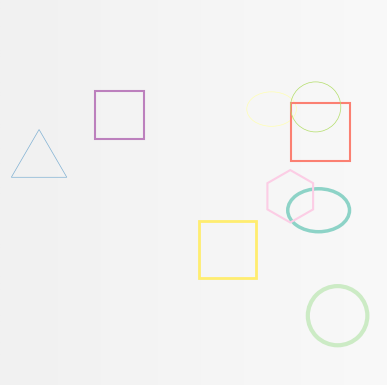[{"shape": "oval", "thickness": 2.5, "radius": 0.4, "center": [0.822, 0.454]}, {"shape": "oval", "thickness": 0.5, "radius": 0.32, "center": [0.701, 0.717]}, {"shape": "square", "thickness": 1.5, "radius": 0.38, "center": [0.828, 0.657]}, {"shape": "triangle", "thickness": 0.5, "radius": 0.41, "center": [0.101, 0.581]}, {"shape": "circle", "thickness": 0.5, "radius": 0.32, "center": [0.815, 0.722]}, {"shape": "hexagon", "thickness": 1.5, "radius": 0.34, "center": [0.749, 0.49]}, {"shape": "square", "thickness": 1.5, "radius": 0.31, "center": [0.308, 0.701]}, {"shape": "circle", "thickness": 3, "radius": 0.38, "center": [0.871, 0.18]}, {"shape": "square", "thickness": 2, "radius": 0.37, "center": [0.588, 0.351]}]